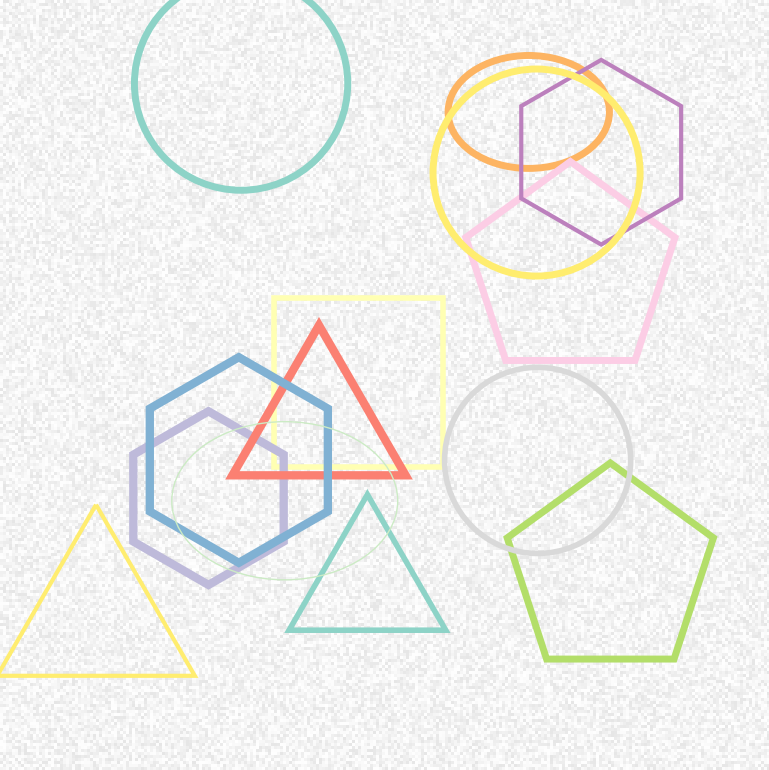[{"shape": "triangle", "thickness": 2, "radius": 0.59, "center": [0.477, 0.24]}, {"shape": "circle", "thickness": 2.5, "radius": 0.69, "center": [0.313, 0.891]}, {"shape": "square", "thickness": 2, "radius": 0.55, "center": [0.466, 0.503]}, {"shape": "hexagon", "thickness": 3, "radius": 0.56, "center": [0.271, 0.353]}, {"shape": "triangle", "thickness": 3, "radius": 0.65, "center": [0.414, 0.448]}, {"shape": "hexagon", "thickness": 3, "radius": 0.67, "center": [0.31, 0.403]}, {"shape": "oval", "thickness": 2.5, "radius": 0.52, "center": [0.687, 0.855]}, {"shape": "pentagon", "thickness": 2.5, "radius": 0.7, "center": [0.793, 0.258]}, {"shape": "pentagon", "thickness": 2.5, "radius": 0.71, "center": [0.741, 0.647]}, {"shape": "circle", "thickness": 2, "radius": 0.6, "center": [0.698, 0.402]}, {"shape": "hexagon", "thickness": 1.5, "radius": 0.6, "center": [0.781, 0.802]}, {"shape": "oval", "thickness": 0.5, "radius": 0.73, "center": [0.37, 0.35]}, {"shape": "circle", "thickness": 2.5, "radius": 0.67, "center": [0.697, 0.776]}, {"shape": "triangle", "thickness": 1.5, "radius": 0.74, "center": [0.125, 0.196]}]